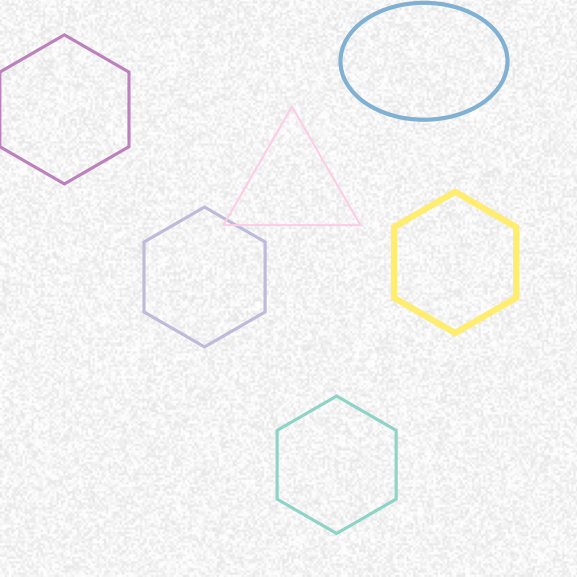[{"shape": "hexagon", "thickness": 1.5, "radius": 0.6, "center": [0.583, 0.194]}, {"shape": "hexagon", "thickness": 1.5, "radius": 0.61, "center": [0.354, 0.52]}, {"shape": "oval", "thickness": 2, "radius": 0.72, "center": [0.734, 0.893]}, {"shape": "triangle", "thickness": 1, "radius": 0.68, "center": [0.506, 0.678]}, {"shape": "hexagon", "thickness": 1.5, "radius": 0.65, "center": [0.112, 0.81]}, {"shape": "hexagon", "thickness": 3, "radius": 0.61, "center": [0.788, 0.545]}]